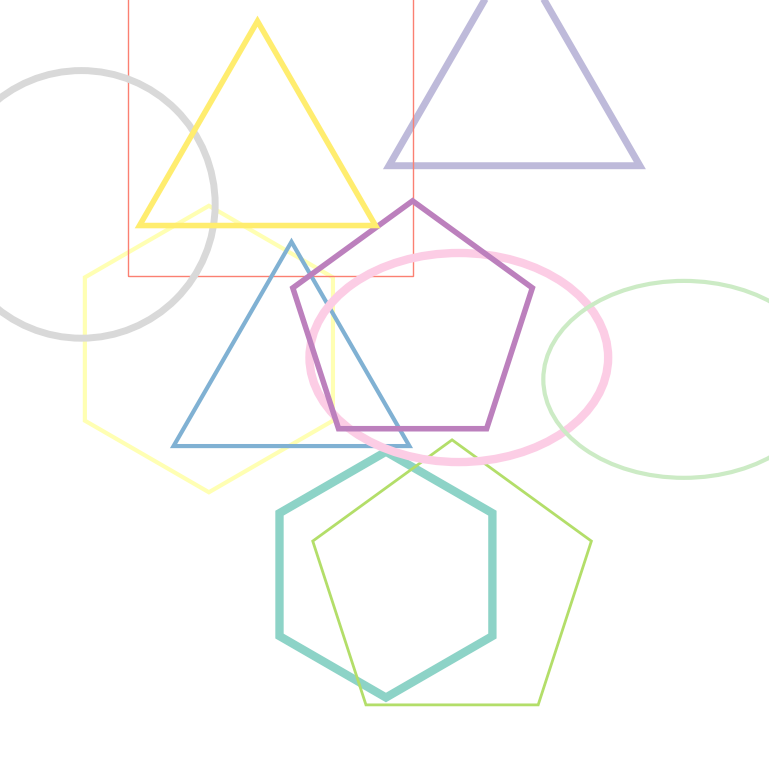[{"shape": "hexagon", "thickness": 3, "radius": 0.8, "center": [0.501, 0.254]}, {"shape": "hexagon", "thickness": 1.5, "radius": 0.93, "center": [0.271, 0.547]}, {"shape": "triangle", "thickness": 2.5, "radius": 0.94, "center": [0.668, 0.879]}, {"shape": "square", "thickness": 0.5, "radius": 0.93, "center": [0.352, 0.827]}, {"shape": "triangle", "thickness": 1.5, "radius": 0.88, "center": [0.379, 0.509]}, {"shape": "pentagon", "thickness": 1, "radius": 0.95, "center": [0.587, 0.238]}, {"shape": "oval", "thickness": 3, "radius": 0.97, "center": [0.596, 0.536]}, {"shape": "circle", "thickness": 2.5, "radius": 0.87, "center": [0.106, 0.735]}, {"shape": "pentagon", "thickness": 2, "radius": 0.82, "center": [0.536, 0.576]}, {"shape": "oval", "thickness": 1.5, "radius": 0.91, "center": [0.888, 0.507]}, {"shape": "triangle", "thickness": 2, "radius": 0.88, "center": [0.334, 0.796]}]